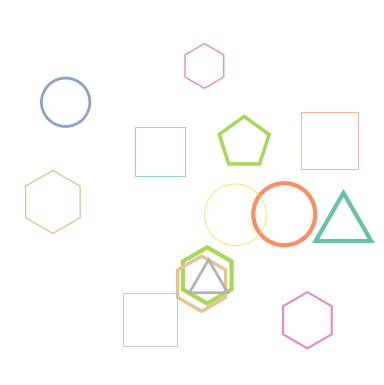[{"shape": "square", "thickness": 0.5, "radius": 0.32, "center": [0.415, 0.607]}, {"shape": "triangle", "thickness": 3, "radius": 0.42, "center": [0.892, 0.416]}, {"shape": "circle", "thickness": 3, "radius": 0.4, "center": [0.738, 0.444]}, {"shape": "square", "thickness": 0.5, "radius": 0.37, "center": [0.857, 0.636]}, {"shape": "circle", "thickness": 2, "radius": 0.31, "center": [0.17, 0.734]}, {"shape": "hexagon", "thickness": 1, "radius": 0.29, "center": [0.531, 0.829]}, {"shape": "hexagon", "thickness": 1.5, "radius": 0.37, "center": [0.798, 0.168]}, {"shape": "hexagon", "thickness": 3, "radius": 0.36, "center": [0.538, 0.285]}, {"shape": "pentagon", "thickness": 2.5, "radius": 0.34, "center": [0.634, 0.629]}, {"shape": "circle", "thickness": 0.5, "radius": 0.4, "center": [0.611, 0.442]}, {"shape": "hexagon", "thickness": 1, "radius": 0.41, "center": [0.137, 0.475]}, {"shape": "hexagon", "thickness": 2.5, "radius": 0.36, "center": [0.524, 0.263]}, {"shape": "triangle", "thickness": 2, "radius": 0.29, "center": [0.542, 0.268]}, {"shape": "square", "thickness": 0.5, "radius": 0.35, "center": [0.39, 0.17]}]